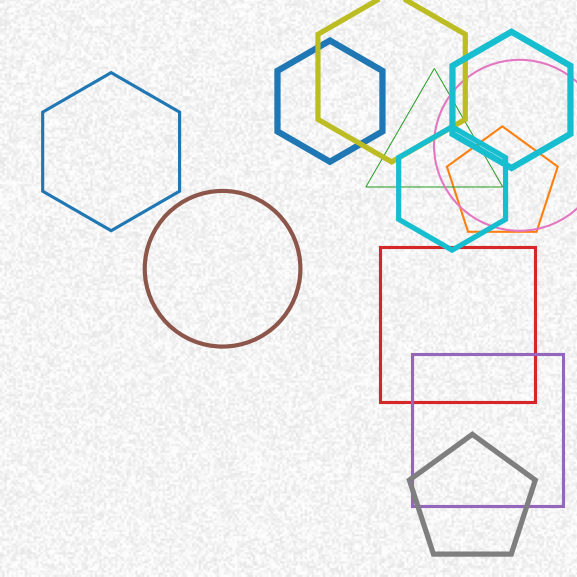[{"shape": "hexagon", "thickness": 3, "radius": 0.52, "center": [0.571, 0.824]}, {"shape": "hexagon", "thickness": 1.5, "radius": 0.68, "center": [0.192, 0.737]}, {"shape": "pentagon", "thickness": 1, "radius": 0.5, "center": [0.87, 0.679]}, {"shape": "triangle", "thickness": 0.5, "radius": 0.68, "center": [0.752, 0.744]}, {"shape": "square", "thickness": 1.5, "radius": 0.67, "center": [0.792, 0.437]}, {"shape": "square", "thickness": 1.5, "radius": 0.65, "center": [0.845, 0.254]}, {"shape": "circle", "thickness": 2, "radius": 0.67, "center": [0.385, 0.534]}, {"shape": "circle", "thickness": 1, "radius": 0.74, "center": [0.9, 0.748]}, {"shape": "pentagon", "thickness": 2.5, "radius": 0.57, "center": [0.818, 0.132]}, {"shape": "hexagon", "thickness": 2.5, "radius": 0.74, "center": [0.678, 0.866]}, {"shape": "hexagon", "thickness": 2.5, "radius": 0.53, "center": [0.783, 0.673]}, {"shape": "hexagon", "thickness": 3, "radius": 0.59, "center": [0.886, 0.826]}]